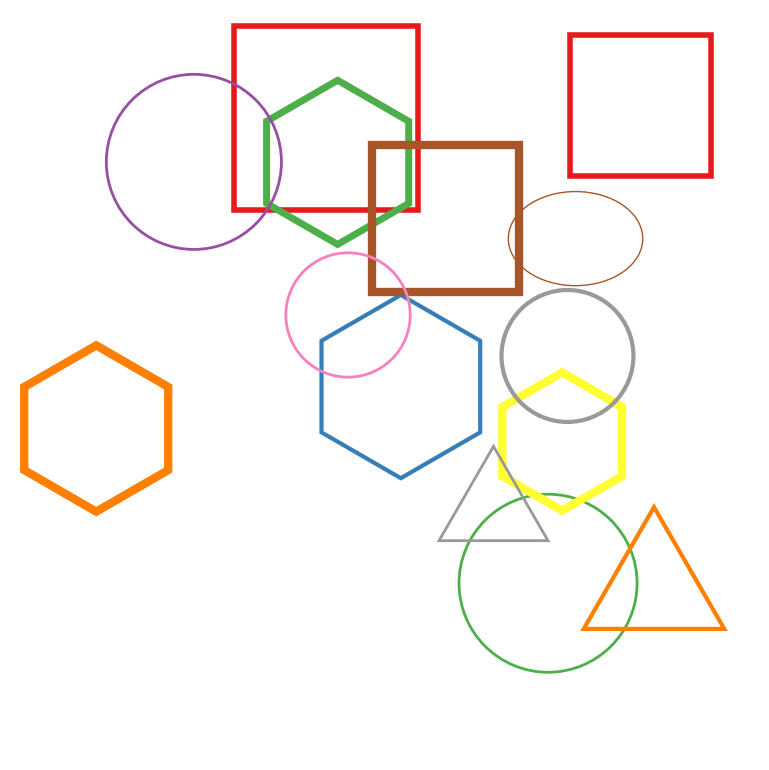[{"shape": "square", "thickness": 2, "radius": 0.46, "center": [0.832, 0.863]}, {"shape": "square", "thickness": 2, "radius": 0.6, "center": [0.423, 0.847]}, {"shape": "hexagon", "thickness": 1.5, "radius": 0.59, "center": [0.521, 0.498]}, {"shape": "hexagon", "thickness": 2.5, "radius": 0.53, "center": [0.438, 0.789]}, {"shape": "circle", "thickness": 1, "radius": 0.58, "center": [0.712, 0.243]}, {"shape": "circle", "thickness": 1, "radius": 0.57, "center": [0.252, 0.79]}, {"shape": "hexagon", "thickness": 3, "radius": 0.54, "center": [0.125, 0.443]}, {"shape": "triangle", "thickness": 1.5, "radius": 0.53, "center": [0.849, 0.236]}, {"shape": "hexagon", "thickness": 3, "radius": 0.45, "center": [0.73, 0.427]}, {"shape": "oval", "thickness": 0.5, "radius": 0.44, "center": [0.747, 0.69]}, {"shape": "square", "thickness": 3, "radius": 0.48, "center": [0.578, 0.716]}, {"shape": "circle", "thickness": 1, "radius": 0.4, "center": [0.452, 0.591]}, {"shape": "triangle", "thickness": 1, "radius": 0.41, "center": [0.641, 0.339]}, {"shape": "circle", "thickness": 1.5, "radius": 0.43, "center": [0.737, 0.538]}]